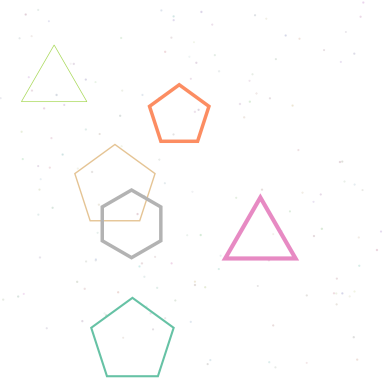[{"shape": "pentagon", "thickness": 1.5, "radius": 0.56, "center": [0.344, 0.114]}, {"shape": "pentagon", "thickness": 2.5, "radius": 0.41, "center": [0.466, 0.699]}, {"shape": "triangle", "thickness": 3, "radius": 0.53, "center": [0.676, 0.381]}, {"shape": "triangle", "thickness": 0.5, "radius": 0.49, "center": [0.141, 0.785]}, {"shape": "pentagon", "thickness": 1, "radius": 0.55, "center": [0.299, 0.515]}, {"shape": "hexagon", "thickness": 2.5, "radius": 0.44, "center": [0.342, 0.419]}]